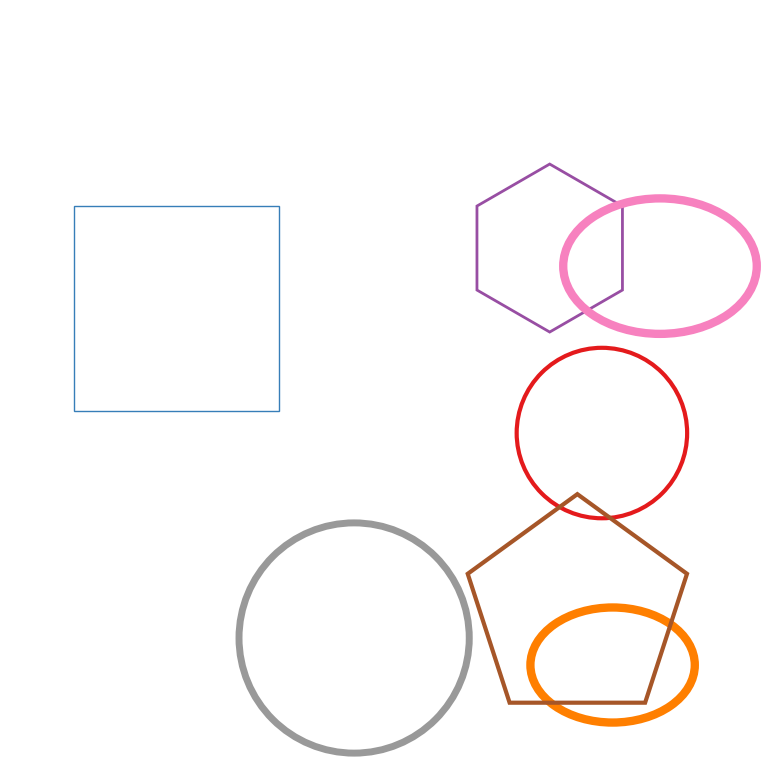[{"shape": "circle", "thickness": 1.5, "radius": 0.55, "center": [0.782, 0.438]}, {"shape": "square", "thickness": 0.5, "radius": 0.67, "center": [0.229, 0.6]}, {"shape": "hexagon", "thickness": 1, "radius": 0.55, "center": [0.714, 0.678]}, {"shape": "oval", "thickness": 3, "radius": 0.53, "center": [0.796, 0.136]}, {"shape": "pentagon", "thickness": 1.5, "radius": 0.75, "center": [0.75, 0.209]}, {"shape": "oval", "thickness": 3, "radius": 0.63, "center": [0.857, 0.654]}, {"shape": "circle", "thickness": 2.5, "radius": 0.75, "center": [0.46, 0.171]}]